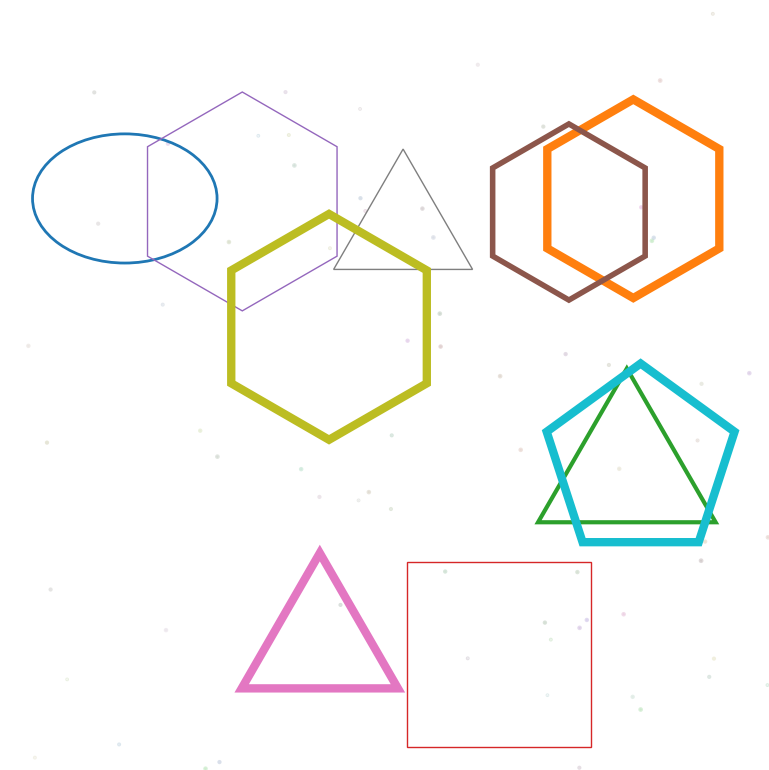[{"shape": "oval", "thickness": 1, "radius": 0.6, "center": [0.162, 0.742]}, {"shape": "hexagon", "thickness": 3, "radius": 0.64, "center": [0.822, 0.742]}, {"shape": "triangle", "thickness": 1.5, "radius": 0.67, "center": [0.814, 0.388]}, {"shape": "square", "thickness": 0.5, "radius": 0.6, "center": [0.648, 0.15]}, {"shape": "hexagon", "thickness": 0.5, "radius": 0.71, "center": [0.315, 0.738]}, {"shape": "hexagon", "thickness": 2, "radius": 0.57, "center": [0.739, 0.725]}, {"shape": "triangle", "thickness": 3, "radius": 0.59, "center": [0.415, 0.165]}, {"shape": "triangle", "thickness": 0.5, "radius": 0.52, "center": [0.523, 0.702]}, {"shape": "hexagon", "thickness": 3, "radius": 0.73, "center": [0.427, 0.576]}, {"shape": "pentagon", "thickness": 3, "radius": 0.64, "center": [0.832, 0.4]}]